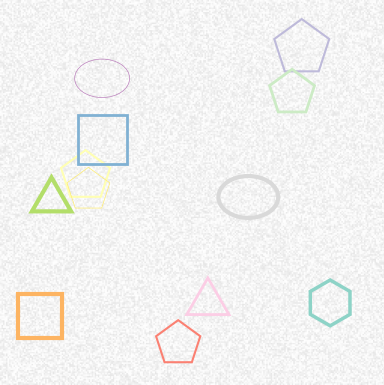[{"shape": "hexagon", "thickness": 2.5, "radius": 0.3, "center": [0.858, 0.213]}, {"shape": "pentagon", "thickness": 1.5, "radius": 0.33, "center": [0.222, 0.543]}, {"shape": "pentagon", "thickness": 1.5, "radius": 0.38, "center": [0.784, 0.875]}, {"shape": "pentagon", "thickness": 1.5, "radius": 0.3, "center": [0.463, 0.108]}, {"shape": "square", "thickness": 2, "radius": 0.32, "center": [0.266, 0.636]}, {"shape": "square", "thickness": 3, "radius": 0.29, "center": [0.104, 0.179]}, {"shape": "triangle", "thickness": 3, "radius": 0.29, "center": [0.134, 0.48]}, {"shape": "triangle", "thickness": 2, "radius": 0.32, "center": [0.54, 0.215]}, {"shape": "oval", "thickness": 3, "radius": 0.39, "center": [0.645, 0.488]}, {"shape": "oval", "thickness": 0.5, "radius": 0.36, "center": [0.265, 0.797]}, {"shape": "pentagon", "thickness": 2, "radius": 0.31, "center": [0.759, 0.759]}, {"shape": "pentagon", "thickness": 0.5, "radius": 0.29, "center": [0.23, 0.507]}]